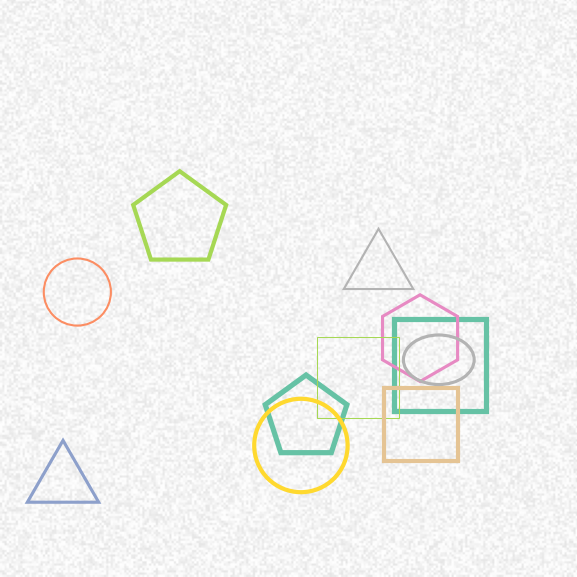[{"shape": "square", "thickness": 2.5, "radius": 0.4, "center": [0.762, 0.367]}, {"shape": "pentagon", "thickness": 2.5, "radius": 0.37, "center": [0.53, 0.275]}, {"shape": "circle", "thickness": 1, "radius": 0.29, "center": [0.134, 0.493]}, {"shape": "triangle", "thickness": 1.5, "radius": 0.36, "center": [0.109, 0.165]}, {"shape": "hexagon", "thickness": 1.5, "radius": 0.38, "center": [0.727, 0.414]}, {"shape": "pentagon", "thickness": 2, "radius": 0.42, "center": [0.311, 0.618]}, {"shape": "square", "thickness": 0.5, "radius": 0.35, "center": [0.62, 0.345]}, {"shape": "circle", "thickness": 2, "radius": 0.4, "center": [0.521, 0.228]}, {"shape": "square", "thickness": 2, "radius": 0.32, "center": [0.729, 0.264]}, {"shape": "oval", "thickness": 1.5, "radius": 0.31, "center": [0.76, 0.376]}, {"shape": "triangle", "thickness": 1, "radius": 0.35, "center": [0.655, 0.533]}]